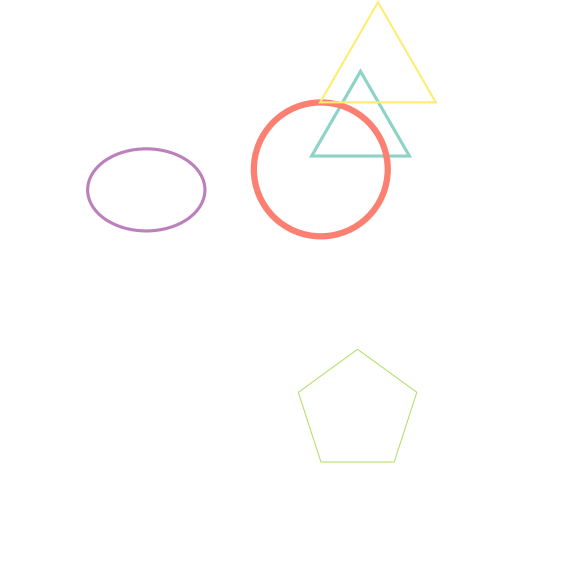[{"shape": "triangle", "thickness": 1.5, "radius": 0.49, "center": [0.624, 0.778]}, {"shape": "circle", "thickness": 3, "radius": 0.58, "center": [0.556, 0.706]}, {"shape": "pentagon", "thickness": 0.5, "radius": 0.54, "center": [0.619, 0.286]}, {"shape": "oval", "thickness": 1.5, "radius": 0.51, "center": [0.253, 0.67]}, {"shape": "triangle", "thickness": 1, "radius": 0.58, "center": [0.654, 0.88]}]